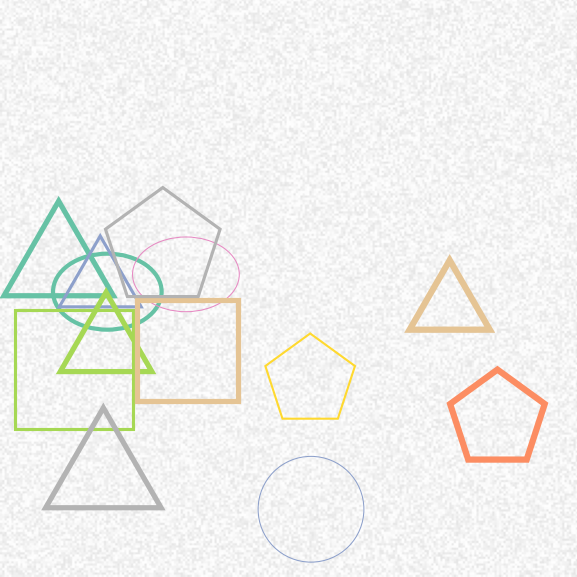[{"shape": "oval", "thickness": 2, "radius": 0.47, "center": [0.186, 0.494]}, {"shape": "triangle", "thickness": 2.5, "radius": 0.55, "center": [0.102, 0.542]}, {"shape": "pentagon", "thickness": 3, "radius": 0.43, "center": [0.861, 0.273]}, {"shape": "triangle", "thickness": 1.5, "radius": 0.41, "center": [0.174, 0.509]}, {"shape": "circle", "thickness": 0.5, "radius": 0.46, "center": [0.539, 0.117]}, {"shape": "oval", "thickness": 0.5, "radius": 0.46, "center": [0.322, 0.524]}, {"shape": "square", "thickness": 1.5, "radius": 0.51, "center": [0.128, 0.359]}, {"shape": "triangle", "thickness": 2.5, "radius": 0.46, "center": [0.184, 0.401]}, {"shape": "pentagon", "thickness": 1, "radius": 0.41, "center": [0.537, 0.34]}, {"shape": "triangle", "thickness": 3, "radius": 0.4, "center": [0.779, 0.468]}, {"shape": "square", "thickness": 2.5, "radius": 0.44, "center": [0.324, 0.392]}, {"shape": "triangle", "thickness": 2.5, "radius": 0.58, "center": [0.179, 0.178]}, {"shape": "pentagon", "thickness": 1.5, "radius": 0.52, "center": [0.282, 0.57]}]